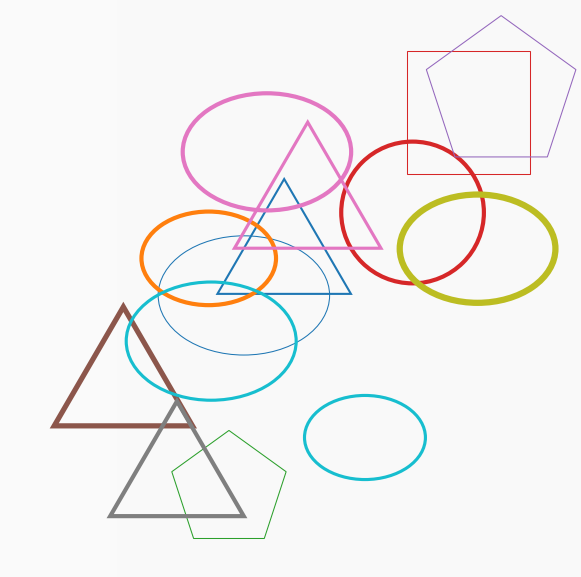[{"shape": "oval", "thickness": 0.5, "radius": 0.74, "center": [0.42, 0.488]}, {"shape": "triangle", "thickness": 1, "radius": 0.66, "center": [0.489, 0.557]}, {"shape": "oval", "thickness": 2, "radius": 0.58, "center": [0.359, 0.552]}, {"shape": "pentagon", "thickness": 0.5, "radius": 0.52, "center": [0.394, 0.15]}, {"shape": "circle", "thickness": 2, "radius": 0.61, "center": [0.71, 0.631]}, {"shape": "square", "thickness": 0.5, "radius": 0.53, "center": [0.806, 0.804]}, {"shape": "pentagon", "thickness": 0.5, "radius": 0.68, "center": [0.862, 0.837]}, {"shape": "triangle", "thickness": 2.5, "radius": 0.69, "center": [0.212, 0.33]}, {"shape": "triangle", "thickness": 1.5, "radius": 0.73, "center": [0.529, 0.642]}, {"shape": "oval", "thickness": 2, "radius": 0.72, "center": [0.459, 0.736]}, {"shape": "triangle", "thickness": 2, "radius": 0.66, "center": [0.304, 0.172]}, {"shape": "oval", "thickness": 3, "radius": 0.67, "center": [0.822, 0.569]}, {"shape": "oval", "thickness": 1.5, "radius": 0.52, "center": [0.628, 0.242]}, {"shape": "oval", "thickness": 1.5, "radius": 0.73, "center": [0.363, 0.408]}]